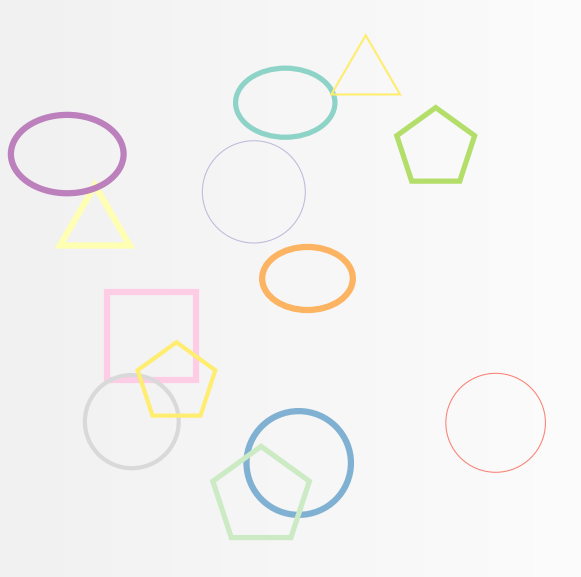[{"shape": "oval", "thickness": 2.5, "radius": 0.43, "center": [0.491, 0.821]}, {"shape": "triangle", "thickness": 3, "radius": 0.35, "center": [0.163, 0.609]}, {"shape": "circle", "thickness": 0.5, "radius": 0.44, "center": [0.437, 0.667]}, {"shape": "circle", "thickness": 0.5, "radius": 0.43, "center": [0.853, 0.267]}, {"shape": "circle", "thickness": 3, "radius": 0.45, "center": [0.514, 0.197]}, {"shape": "oval", "thickness": 3, "radius": 0.39, "center": [0.529, 0.517]}, {"shape": "pentagon", "thickness": 2.5, "radius": 0.35, "center": [0.75, 0.742]}, {"shape": "square", "thickness": 3, "radius": 0.38, "center": [0.261, 0.417]}, {"shape": "circle", "thickness": 2, "radius": 0.4, "center": [0.227, 0.269]}, {"shape": "oval", "thickness": 3, "radius": 0.48, "center": [0.116, 0.732]}, {"shape": "pentagon", "thickness": 2.5, "radius": 0.44, "center": [0.449, 0.139]}, {"shape": "triangle", "thickness": 1, "radius": 0.34, "center": [0.629, 0.87]}, {"shape": "pentagon", "thickness": 2, "radius": 0.35, "center": [0.304, 0.336]}]